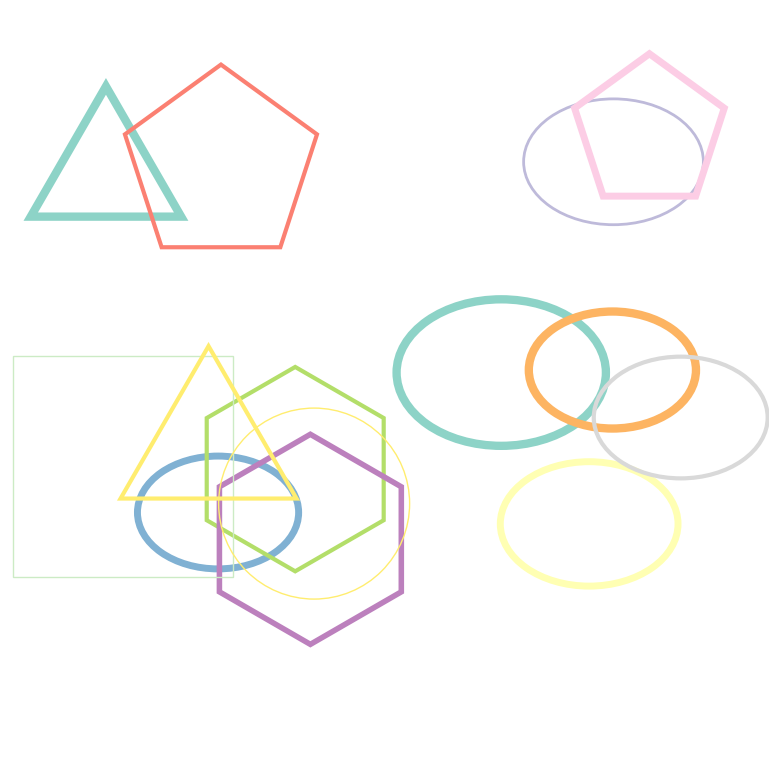[{"shape": "triangle", "thickness": 3, "radius": 0.56, "center": [0.138, 0.775]}, {"shape": "oval", "thickness": 3, "radius": 0.68, "center": [0.651, 0.516]}, {"shape": "oval", "thickness": 2.5, "radius": 0.58, "center": [0.765, 0.32]}, {"shape": "oval", "thickness": 1, "radius": 0.58, "center": [0.797, 0.79]}, {"shape": "pentagon", "thickness": 1.5, "radius": 0.66, "center": [0.287, 0.785]}, {"shape": "oval", "thickness": 2.5, "radius": 0.52, "center": [0.283, 0.334]}, {"shape": "oval", "thickness": 3, "radius": 0.54, "center": [0.795, 0.519]}, {"shape": "hexagon", "thickness": 1.5, "radius": 0.66, "center": [0.383, 0.391]}, {"shape": "pentagon", "thickness": 2.5, "radius": 0.51, "center": [0.843, 0.828]}, {"shape": "oval", "thickness": 1.5, "radius": 0.56, "center": [0.884, 0.458]}, {"shape": "hexagon", "thickness": 2, "radius": 0.68, "center": [0.403, 0.3]}, {"shape": "square", "thickness": 0.5, "radius": 0.72, "center": [0.16, 0.394]}, {"shape": "triangle", "thickness": 1.5, "radius": 0.66, "center": [0.271, 0.419]}, {"shape": "circle", "thickness": 0.5, "radius": 0.62, "center": [0.408, 0.346]}]